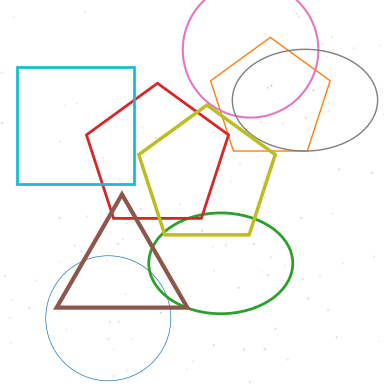[{"shape": "circle", "thickness": 0.5, "radius": 0.81, "center": [0.281, 0.173]}, {"shape": "pentagon", "thickness": 1, "radius": 0.82, "center": [0.702, 0.74]}, {"shape": "oval", "thickness": 2, "radius": 0.94, "center": [0.573, 0.316]}, {"shape": "pentagon", "thickness": 2, "radius": 0.97, "center": [0.409, 0.59]}, {"shape": "triangle", "thickness": 3, "radius": 0.98, "center": [0.317, 0.299]}, {"shape": "circle", "thickness": 1.5, "radius": 0.88, "center": [0.651, 0.871]}, {"shape": "oval", "thickness": 1, "radius": 0.94, "center": [0.792, 0.74]}, {"shape": "pentagon", "thickness": 2.5, "radius": 0.93, "center": [0.538, 0.541]}, {"shape": "square", "thickness": 2, "radius": 0.75, "center": [0.196, 0.674]}]